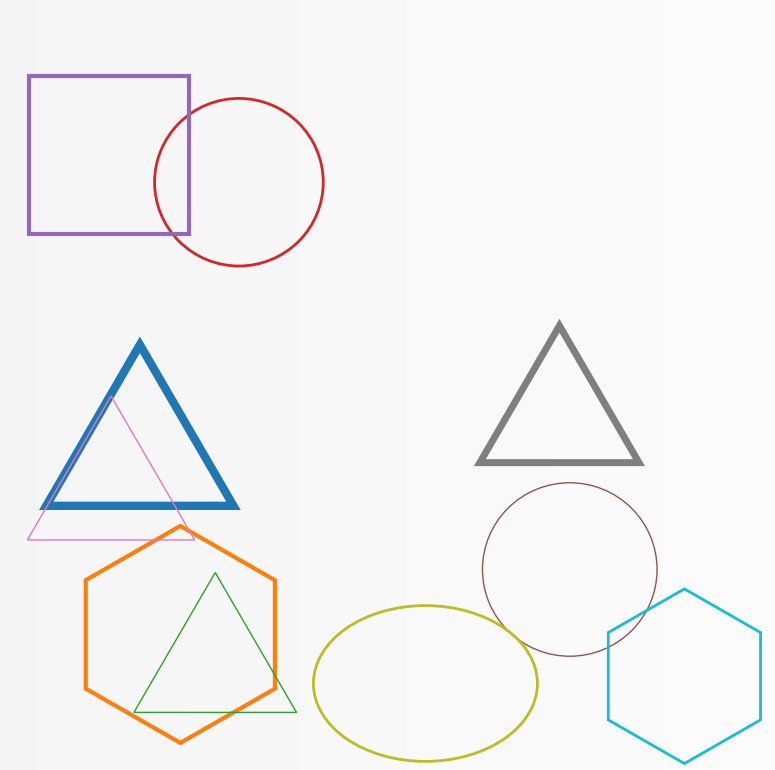[{"shape": "triangle", "thickness": 3, "radius": 0.7, "center": [0.18, 0.413]}, {"shape": "hexagon", "thickness": 1.5, "radius": 0.7, "center": [0.233, 0.176]}, {"shape": "triangle", "thickness": 0.5, "radius": 0.61, "center": [0.278, 0.135]}, {"shape": "circle", "thickness": 1, "radius": 0.54, "center": [0.308, 0.763]}, {"shape": "square", "thickness": 1.5, "radius": 0.51, "center": [0.14, 0.799]}, {"shape": "circle", "thickness": 0.5, "radius": 0.56, "center": [0.735, 0.26]}, {"shape": "triangle", "thickness": 0.5, "radius": 0.62, "center": [0.143, 0.361]}, {"shape": "triangle", "thickness": 2.5, "radius": 0.59, "center": [0.722, 0.458]}, {"shape": "oval", "thickness": 1, "radius": 0.72, "center": [0.549, 0.112]}, {"shape": "hexagon", "thickness": 1, "radius": 0.57, "center": [0.883, 0.122]}]